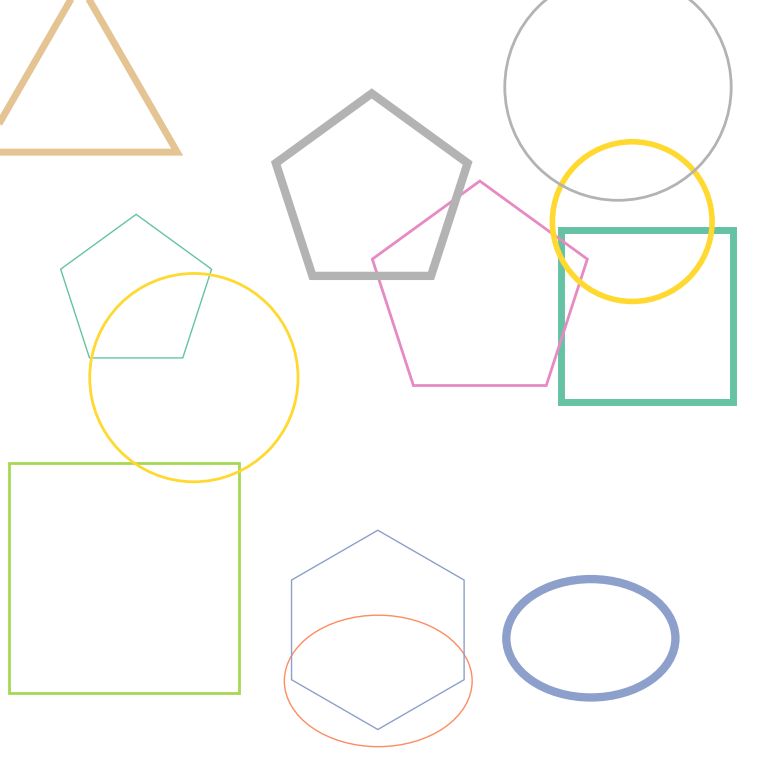[{"shape": "square", "thickness": 2.5, "radius": 0.56, "center": [0.84, 0.59]}, {"shape": "pentagon", "thickness": 0.5, "radius": 0.52, "center": [0.177, 0.619]}, {"shape": "oval", "thickness": 0.5, "radius": 0.61, "center": [0.491, 0.116]}, {"shape": "hexagon", "thickness": 0.5, "radius": 0.65, "center": [0.491, 0.182]}, {"shape": "oval", "thickness": 3, "radius": 0.55, "center": [0.767, 0.171]}, {"shape": "pentagon", "thickness": 1, "radius": 0.73, "center": [0.623, 0.618]}, {"shape": "square", "thickness": 1, "radius": 0.75, "center": [0.162, 0.249]}, {"shape": "circle", "thickness": 1, "radius": 0.68, "center": [0.252, 0.51]}, {"shape": "circle", "thickness": 2, "radius": 0.52, "center": [0.821, 0.712]}, {"shape": "triangle", "thickness": 2.5, "radius": 0.73, "center": [0.104, 0.875]}, {"shape": "circle", "thickness": 1, "radius": 0.74, "center": [0.803, 0.887]}, {"shape": "pentagon", "thickness": 3, "radius": 0.65, "center": [0.483, 0.748]}]